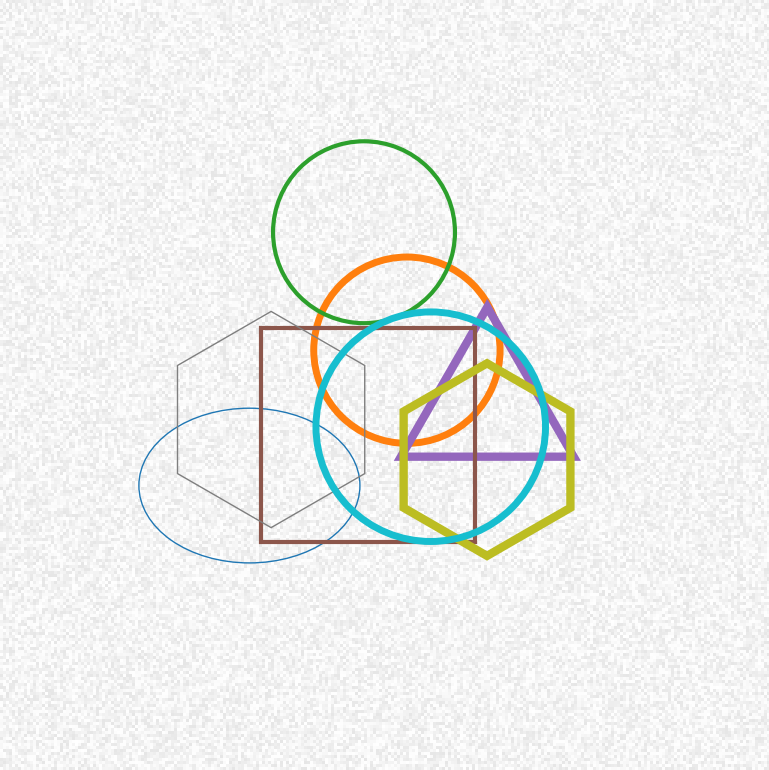[{"shape": "oval", "thickness": 0.5, "radius": 0.72, "center": [0.324, 0.369]}, {"shape": "circle", "thickness": 2.5, "radius": 0.6, "center": [0.528, 0.545]}, {"shape": "circle", "thickness": 1.5, "radius": 0.59, "center": [0.473, 0.698]}, {"shape": "triangle", "thickness": 3, "radius": 0.65, "center": [0.633, 0.472]}, {"shape": "square", "thickness": 1.5, "radius": 0.69, "center": [0.478, 0.435]}, {"shape": "hexagon", "thickness": 0.5, "radius": 0.7, "center": [0.352, 0.455]}, {"shape": "hexagon", "thickness": 3, "radius": 0.63, "center": [0.633, 0.403]}, {"shape": "circle", "thickness": 2.5, "radius": 0.75, "center": [0.559, 0.446]}]